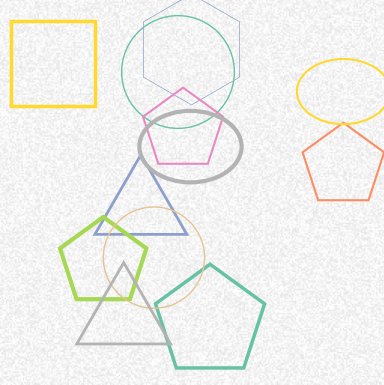[{"shape": "circle", "thickness": 1, "radius": 0.73, "center": [0.462, 0.813]}, {"shape": "pentagon", "thickness": 2.5, "radius": 0.74, "center": [0.546, 0.165]}, {"shape": "pentagon", "thickness": 1.5, "radius": 0.56, "center": [0.892, 0.57]}, {"shape": "triangle", "thickness": 2, "radius": 0.69, "center": [0.366, 0.46]}, {"shape": "hexagon", "thickness": 0.5, "radius": 0.72, "center": [0.497, 0.871]}, {"shape": "pentagon", "thickness": 1.5, "radius": 0.55, "center": [0.476, 0.663]}, {"shape": "pentagon", "thickness": 3, "radius": 0.59, "center": [0.268, 0.318]}, {"shape": "square", "thickness": 2.5, "radius": 0.55, "center": [0.138, 0.835]}, {"shape": "oval", "thickness": 1.5, "radius": 0.6, "center": [0.892, 0.762]}, {"shape": "circle", "thickness": 1, "radius": 0.66, "center": [0.4, 0.331]}, {"shape": "triangle", "thickness": 2, "radius": 0.7, "center": [0.321, 0.177]}, {"shape": "oval", "thickness": 3, "radius": 0.66, "center": [0.495, 0.619]}]